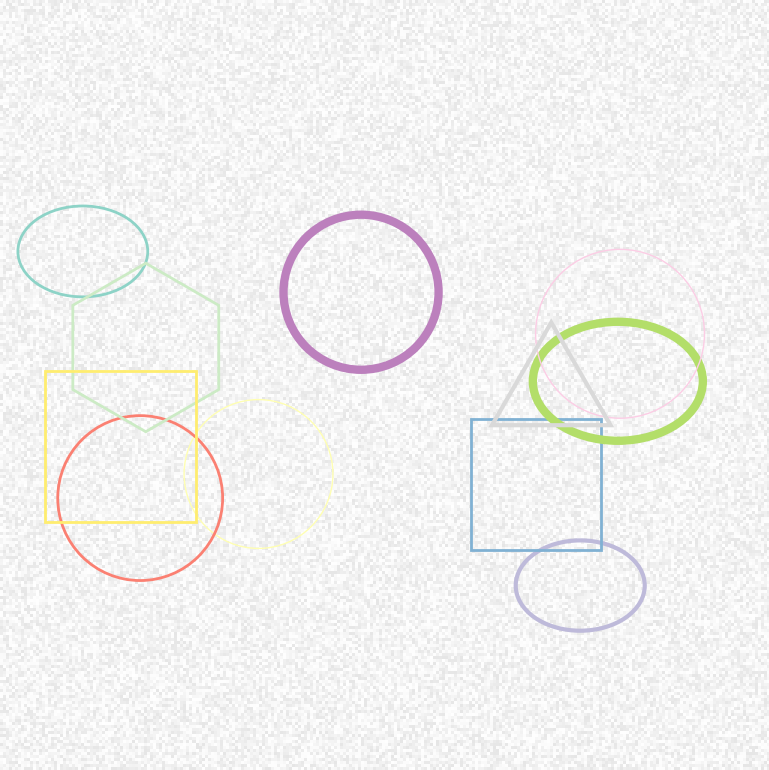[{"shape": "oval", "thickness": 1, "radius": 0.42, "center": [0.108, 0.673]}, {"shape": "circle", "thickness": 0.5, "radius": 0.48, "center": [0.336, 0.384]}, {"shape": "oval", "thickness": 1.5, "radius": 0.42, "center": [0.754, 0.24]}, {"shape": "circle", "thickness": 1, "radius": 0.54, "center": [0.182, 0.353]}, {"shape": "square", "thickness": 1, "radius": 0.42, "center": [0.696, 0.371]}, {"shape": "oval", "thickness": 3, "radius": 0.55, "center": [0.802, 0.505]}, {"shape": "circle", "thickness": 0.5, "radius": 0.55, "center": [0.805, 0.567]}, {"shape": "triangle", "thickness": 1.5, "radius": 0.44, "center": [0.716, 0.492]}, {"shape": "circle", "thickness": 3, "radius": 0.5, "center": [0.469, 0.62]}, {"shape": "hexagon", "thickness": 1, "radius": 0.55, "center": [0.189, 0.549]}, {"shape": "square", "thickness": 1, "radius": 0.49, "center": [0.156, 0.42]}]